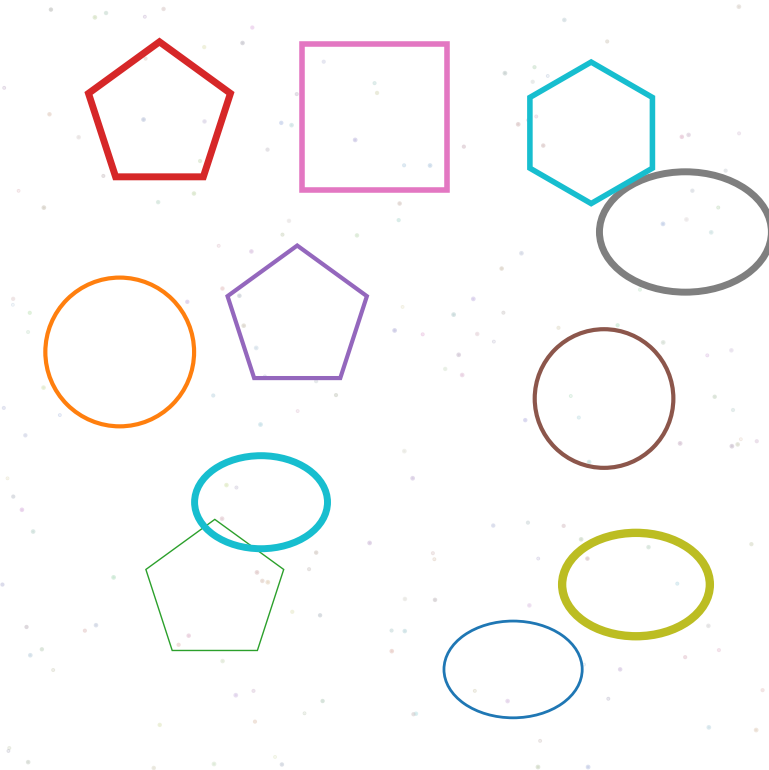[{"shape": "oval", "thickness": 1, "radius": 0.45, "center": [0.666, 0.131]}, {"shape": "circle", "thickness": 1.5, "radius": 0.48, "center": [0.155, 0.543]}, {"shape": "pentagon", "thickness": 0.5, "radius": 0.47, "center": [0.279, 0.231]}, {"shape": "pentagon", "thickness": 2.5, "radius": 0.48, "center": [0.207, 0.849]}, {"shape": "pentagon", "thickness": 1.5, "radius": 0.48, "center": [0.386, 0.586]}, {"shape": "circle", "thickness": 1.5, "radius": 0.45, "center": [0.784, 0.482]}, {"shape": "square", "thickness": 2, "radius": 0.47, "center": [0.486, 0.848]}, {"shape": "oval", "thickness": 2.5, "radius": 0.56, "center": [0.89, 0.699]}, {"shape": "oval", "thickness": 3, "radius": 0.48, "center": [0.826, 0.241]}, {"shape": "hexagon", "thickness": 2, "radius": 0.46, "center": [0.768, 0.828]}, {"shape": "oval", "thickness": 2.5, "radius": 0.43, "center": [0.339, 0.348]}]